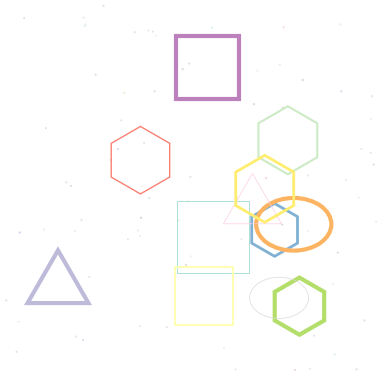[{"shape": "square", "thickness": 0.5, "radius": 0.47, "center": [0.554, 0.384]}, {"shape": "square", "thickness": 1.5, "radius": 0.38, "center": [0.53, 0.23]}, {"shape": "triangle", "thickness": 3, "radius": 0.46, "center": [0.151, 0.258]}, {"shape": "hexagon", "thickness": 1, "radius": 0.44, "center": [0.365, 0.584]}, {"shape": "hexagon", "thickness": 2, "radius": 0.34, "center": [0.713, 0.403]}, {"shape": "oval", "thickness": 3, "radius": 0.49, "center": [0.763, 0.417]}, {"shape": "hexagon", "thickness": 3, "radius": 0.37, "center": [0.778, 0.205]}, {"shape": "triangle", "thickness": 0.5, "radius": 0.44, "center": [0.656, 0.462]}, {"shape": "oval", "thickness": 0.5, "radius": 0.38, "center": [0.725, 0.226]}, {"shape": "square", "thickness": 3, "radius": 0.41, "center": [0.539, 0.825]}, {"shape": "hexagon", "thickness": 1.5, "radius": 0.44, "center": [0.748, 0.636]}, {"shape": "hexagon", "thickness": 2, "radius": 0.43, "center": [0.688, 0.51]}]